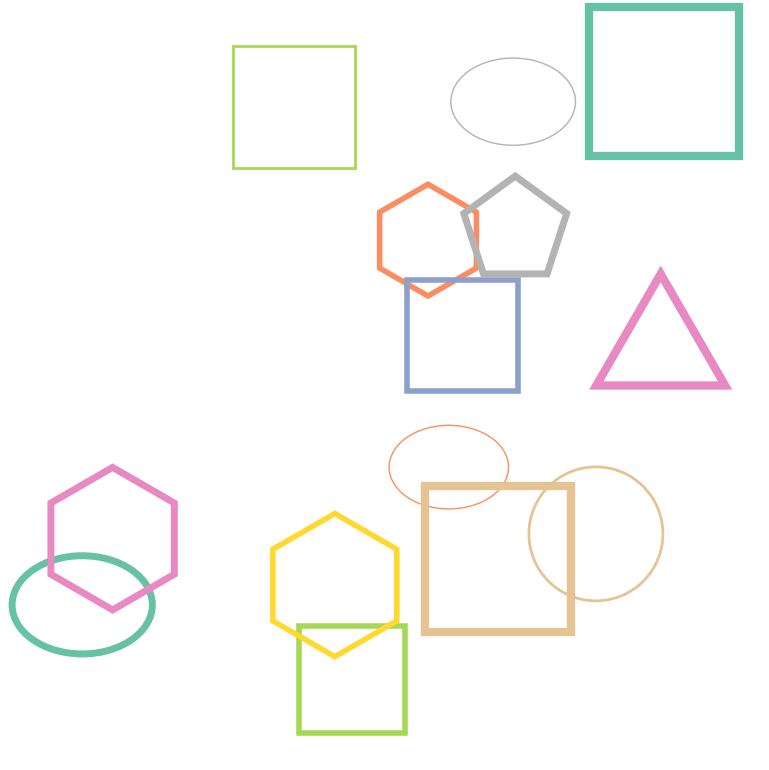[{"shape": "oval", "thickness": 2.5, "radius": 0.46, "center": [0.107, 0.215]}, {"shape": "square", "thickness": 3, "radius": 0.48, "center": [0.862, 0.894]}, {"shape": "hexagon", "thickness": 2, "radius": 0.36, "center": [0.556, 0.688]}, {"shape": "oval", "thickness": 0.5, "radius": 0.39, "center": [0.583, 0.393]}, {"shape": "square", "thickness": 2, "radius": 0.36, "center": [0.6, 0.564]}, {"shape": "hexagon", "thickness": 2.5, "radius": 0.46, "center": [0.146, 0.3]}, {"shape": "triangle", "thickness": 3, "radius": 0.48, "center": [0.858, 0.548]}, {"shape": "square", "thickness": 1, "radius": 0.4, "center": [0.382, 0.861]}, {"shape": "square", "thickness": 2, "radius": 0.34, "center": [0.457, 0.118]}, {"shape": "hexagon", "thickness": 2, "radius": 0.46, "center": [0.435, 0.24]}, {"shape": "circle", "thickness": 1, "radius": 0.44, "center": [0.774, 0.307]}, {"shape": "square", "thickness": 3, "radius": 0.47, "center": [0.647, 0.274]}, {"shape": "oval", "thickness": 0.5, "radius": 0.4, "center": [0.666, 0.868]}, {"shape": "pentagon", "thickness": 2.5, "radius": 0.35, "center": [0.669, 0.701]}]